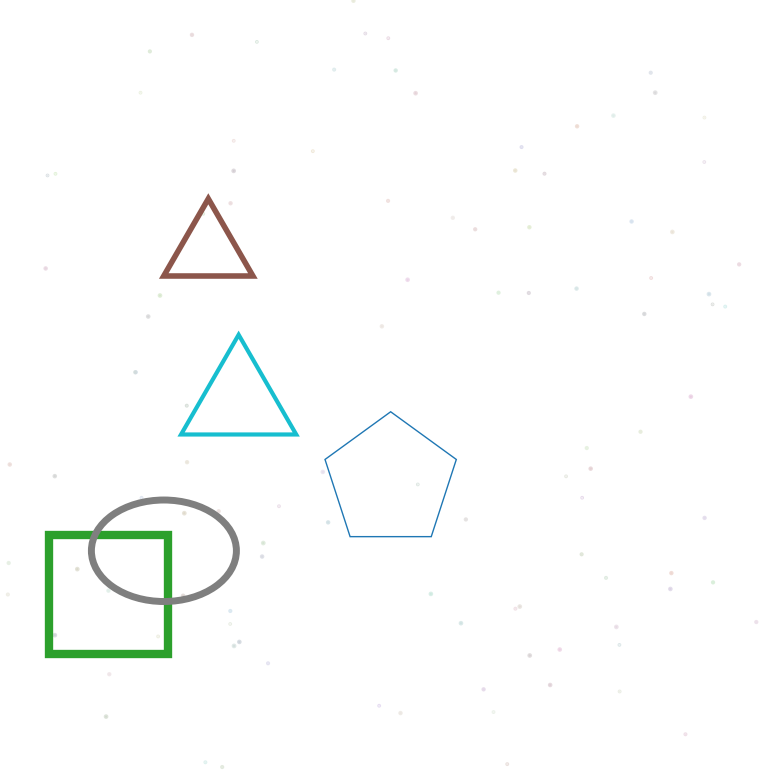[{"shape": "pentagon", "thickness": 0.5, "radius": 0.45, "center": [0.507, 0.376]}, {"shape": "square", "thickness": 3, "radius": 0.39, "center": [0.141, 0.228]}, {"shape": "triangle", "thickness": 2, "radius": 0.33, "center": [0.271, 0.675]}, {"shape": "oval", "thickness": 2.5, "radius": 0.47, "center": [0.213, 0.285]}, {"shape": "triangle", "thickness": 1.5, "radius": 0.43, "center": [0.31, 0.479]}]